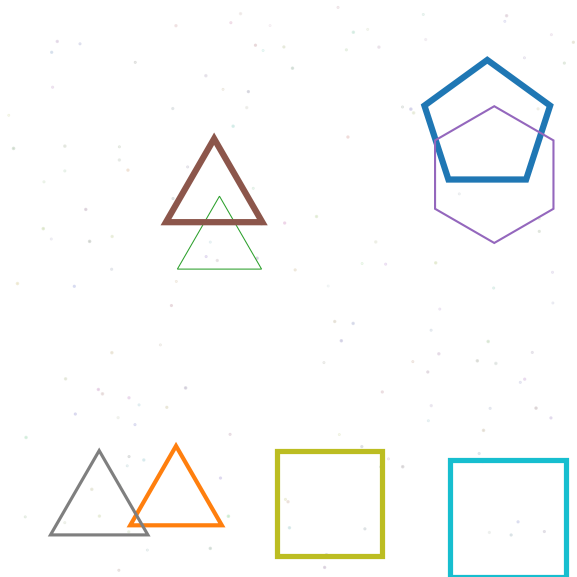[{"shape": "pentagon", "thickness": 3, "radius": 0.57, "center": [0.844, 0.781]}, {"shape": "triangle", "thickness": 2, "radius": 0.46, "center": [0.305, 0.135]}, {"shape": "triangle", "thickness": 0.5, "radius": 0.42, "center": [0.38, 0.575]}, {"shape": "hexagon", "thickness": 1, "radius": 0.59, "center": [0.856, 0.697]}, {"shape": "triangle", "thickness": 3, "radius": 0.48, "center": [0.371, 0.663]}, {"shape": "triangle", "thickness": 1.5, "radius": 0.49, "center": [0.172, 0.122]}, {"shape": "square", "thickness": 2.5, "radius": 0.46, "center": [0.571, 0.128]}, {"shape": "square", "thickness": 2.5, "radius": 0.5, "center": [0.88, 0.101]}]